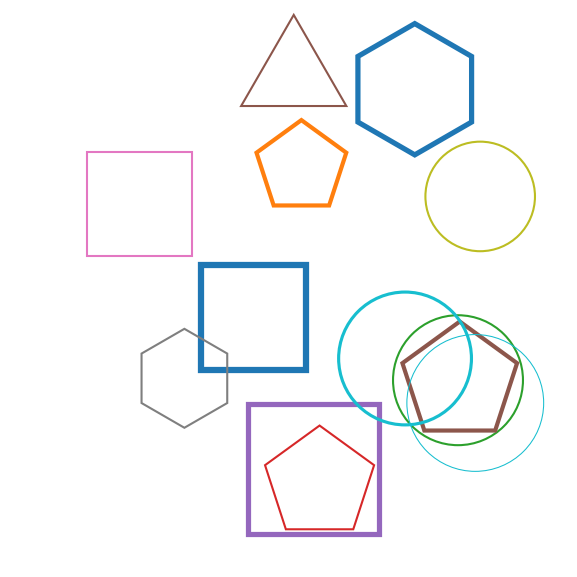[{"shape": "square", "thickness": 3, "radius": 0.46, "center": [0.439, 0.45]}, {"shape": "hexagon", "thickness": 2.5, "radius": 0.57, "center": [0.718, 0.845]}, {"shape": "pentagon", "thickness": 2, "radius": 0.41, "center": [0.522, 0.709]}, {"shape": "circle", "thickness": 1, "radius": 0.56, "center": [0.793, 0.341]}, {"shape": "pentagon", "thickness": 1, "radius": 0.5, "center": [0.553, 0.163]}, {"shape": "square", "thickness": 2.5, "radius": 0.56, "center": [0.543, 0.188]}, {"shape": "triangle", "thickness": 1, "radius": 0.53, "center": [0.509, 0.868]}, {"shape": "pentagon", "thickness": 2, "radius": 0.52, "center": [0.796, 0.338]}, {"shape": "square", "thickness": 1, "radius": 0.45, "center": [0.242, 0.645]}, {"shape": "hexagon", "thickness": 1, "radius": 0.43, "center": [0.319, 0.344]}, {"shape": "circle", "thickness": 1, "radius": 0.47, "center": [0.832, 0.659]}, {"shape": "circle", "thickness": 1.5, "radius": 0.57, "center": [0.701, 0.378]}, {"shape": "circle", "thickness": 0.5, "radius": 0.59, "center": [0.823, 0.301]}]